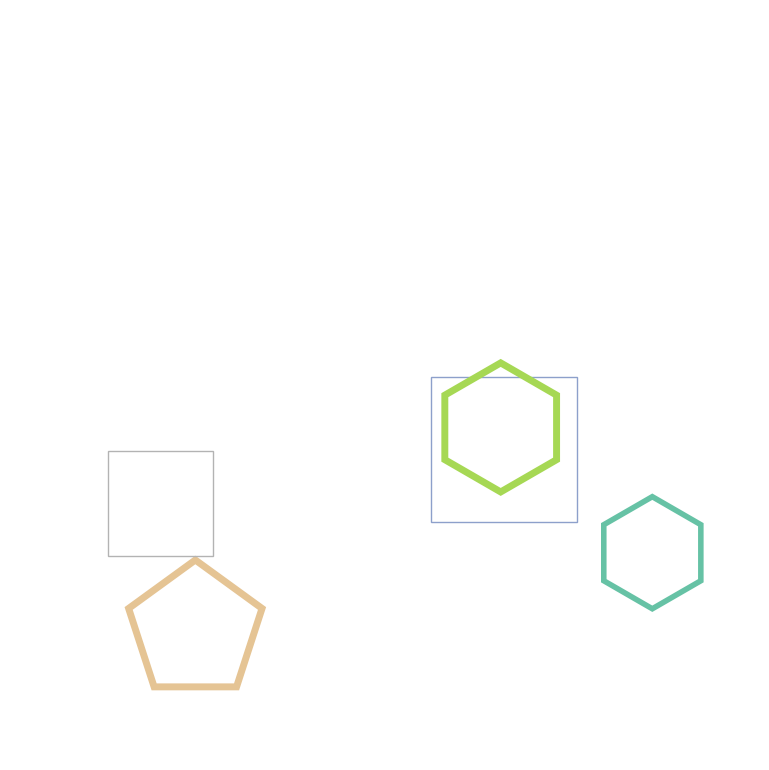[{"shape": "hexagon", "thickness": 2, "radius": 0.36, "center": [0.847, 0.282]}, {"shape": "square", "thickness": 0.5, "radius": 0.47, "center": [0.655, 0.416]}, {"shape": "hexagon", "thickness": 2.5, "radius": 0.42, "center": [0.65, 0.445]}, {"shape": "pentagon", "thickness": 2.5, "radius": 0.46, "center": [0.254, 0.182]}, {"shape": "square", "thickness": 0.5, "radius": 0.34, "center": [0.208, 0.346]}]